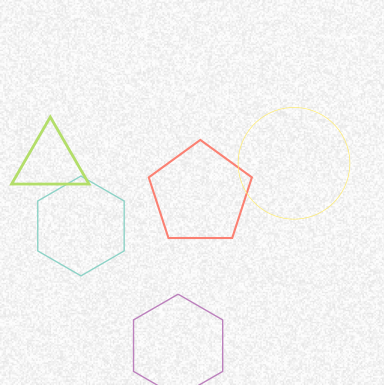[{"shape": "hexagon", "thickness": 1, "radius": 0.65, "center": [0.21, 0.413]}, {"shape": "pentagon", "thickness": 1.5, "radius": 0.7, "center": [0.52, 0.496]}, {"shape": "triangle", "thickness": 2, "radius": 0.58, "center": [0.131, 0.58]}, {"shape": "hexagon", "thickness": 1, "radius": 0.67, "center": [0.463, 0.102]}, {"shape": "circle", "thickness": 0.5, "radius": 0.73, "center": [0.764, 0.576]}]